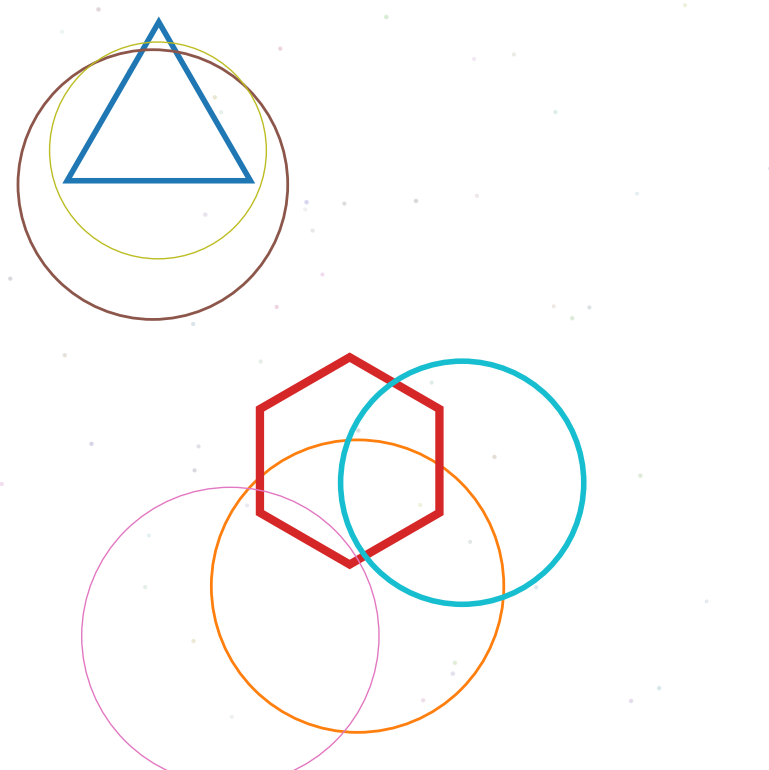[{"shape": "triangle", "thickness": 2, "radius": 0.69, "center": [0.206, 0.834]}, {"shape": "circle", "thickness": 1, "radius": 0.95, "center": [0.464, 0.239]}, {"shape": "hexagon", "thickness": 3, "radius": 0.67, "center": [0.454, 0.401]}, {"shape": "circle", "thickness": 1, "radius": 0.88, "center": [0.199, 0.76]}, {"shape": "circle", "thickness": 0.5, "radius": 0.97, "center": [0.299, 0.174]}, {"shape": "circle", "thickness": 0.5, "radius": 0.7, "center": [0.205, 0.805]}, {"shape": "circle", "thickness": 2, "radius": 0.79, "center": [0.6, 0.373]}]